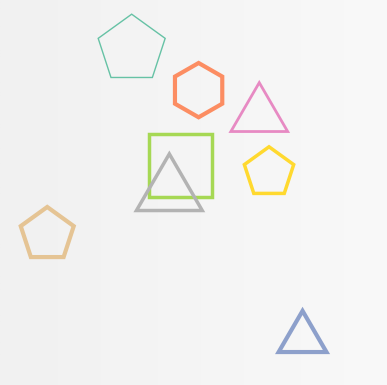[{"shape": "pentagon", "thickness": 1, "radius": 0.45, "center": [0.34, 0.872]}, {"shape": "hexagon", "thickness": 3, "radius": 0.35, "center": [0.513, 0.766]}, {"shape": "triangle", "thickness": 3, "radius": 0.36, "center": [0.781, 0.121]}, {"shape": "triangle", "thickness": 2, "radius": 0.42, "center": [0.669, 0.701]}, {"shape": "square", "thickness": 2.5, "radius": 0.41, "center": [0.466, 0.571]}, {"shape": "pentagon", "thickness": 2.5, "radius": 0.33, "center": [0.694, 0.552]}, {"shape": "pentagon", "thickness": 3, "radius": 0.36, "center": [0.122, 0.39]}, {"shape": "triangle", "thickness": 2.5, "radius": 0.49, "center": [0.437, 0.502]}]